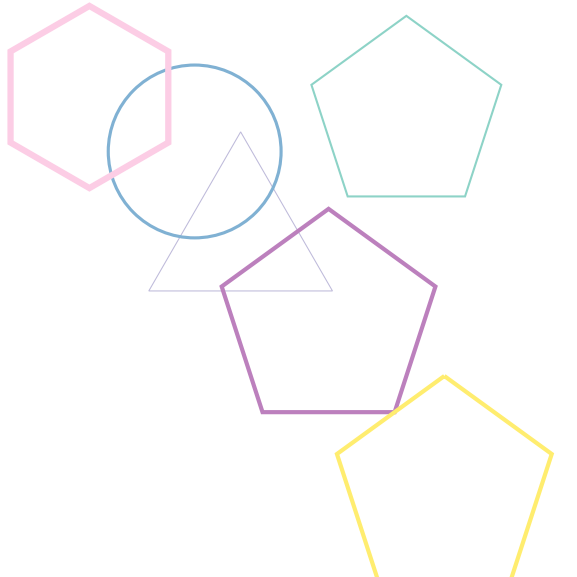[{"shape": "pentagon", "thickness": 1, "radius": 0.86, "center": [0.704, 0.799]}, {"shape": "triangle", "thickness": 0.5, "radius": 0.92, "center": [0.417, 0.587]}, {"shape": "circle", "thickness": 1.5, "radius": 0.75, "center": [0.337, 0.737]}, {"shape": "hexagon", "thickness": 3, "radius": 0.79, "center": [0.155, 0.831]}, {"shape": "pentagon", "thickness": 2, "radius": 0.97, "center": [0.569, 0.443]}, {"shape": "pentagon", "thickness": 2, "radius": 0.98, "center": [0.769, 0.153]}]